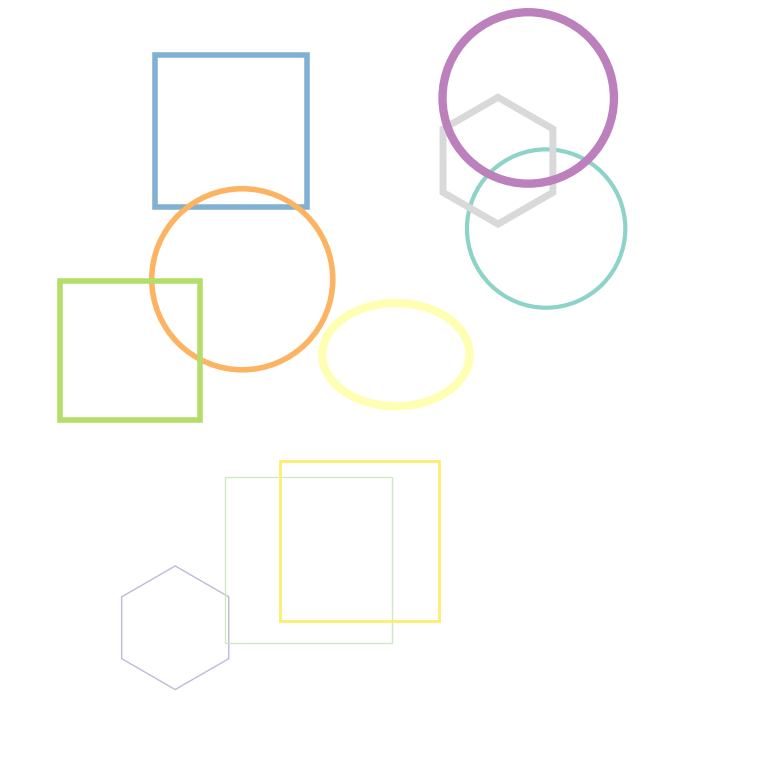[{"shape": "circle", "thickness": 1.5, "radius": 0.51, "center": [0.709, 0.703]}, {"shape": "oval", "thickness": 3, "radius": 0.48, "center": [0.514, 0.539]}, {"shape": "hexagon", "thickness": 0.5, "radius": 0.4, "center": [0.228, 0.185]}, {"shape": "square", "thickness": 2, "radius": 0.5, "center": [0.3, 0.83]}, {"shape": "circle", "thickness": 2, "radius": 0.59, "center": [0.315, 0.637]}, {"shape": "square", "thickness": 2, "radius": 0.45, "center": [0.169, 0.545]}, {"shape": "hexagon", "thickness": 2.5, "radius": 0.41, "center": [0.647, 0.791]}, {"shape": "circle", "thickness": 3, "radius": 0.56, "center": [0.686, 0.873]}, {"shape": "square", "thickness": 0.5, "radius": 0.54, "center": [0.401, 0.272]}, {"shape": "square", "thickness": 1, "radius": 0.52, "center": [0.467, 0.297]}]